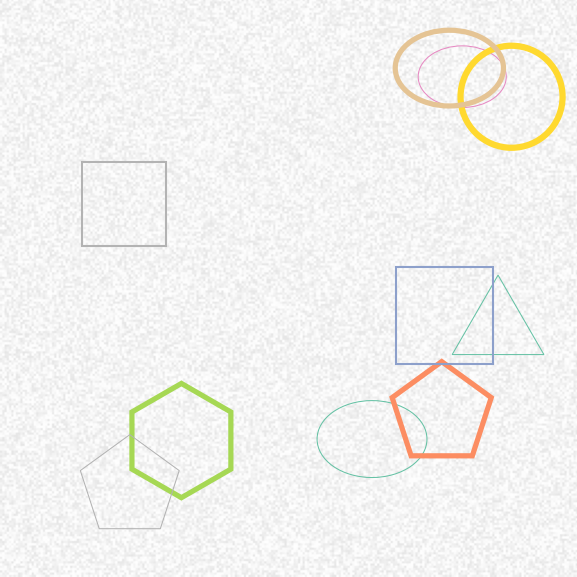[{"shape": "triangle", "thickness": 0.5, "radius": 0.46, "center": [0.862, 0.431]}, {"shape": "oval", "thickness": 0.5, "radius": 0.48, "center": [0.644, 0.239]}, {"shape": "pentagon", "thickness": 2.5, "radius": 0.45, "center": [0.765, 0.283]}, {"shape": "square", "thickness": 1, "radius": 0.42, "center": [0.77, 0.453]}, {"shape": "oval", "thickness": 0.5, "radius": 0.38, "center": [0.8, 0.866]}, {"shape": "hexagon", "thickness": 2.5, "radius": 0.49, "center": [0.314, 0.236]}, {"shape": "circle", "thickness": 3, "radius": 0.44, "center": [0.886, 0.832]}, {"shape": "oval", "thickness": 2.5, "radius": 0.47, "center": [0.778, 0.881]}, {"shape": "square", "thickness": 1, "radius": 0.36, "center": [0.215, 0.647]}, {"shape": "pentagon", "thickness": 0.5, "radius": 0.45, "center": [0.225, 0.156]}]